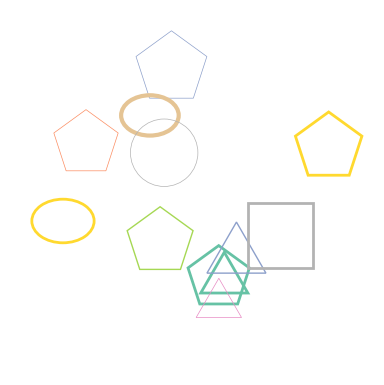[{"shape": "pentagon", "thickness": 2, "radius": 0.42, "center": [0.568, 0.278]}, {"shape": "triangle", "thickness": 2, "radius": 0.35, "center": [0.583, 0.274]}, {"shape": "pentagon", "thickness": 0.5, "radius": 0.44, "center": [0.223, 0.627]}, {"shape": "triangle", "thickness": 1, "radius": 0.44, "center": [0.614, 0.335]}, {"shape": "pentagon", "thickness": 0.5, "radius": 0.48, "center": [0.445, 0.823]}, {"shape": "triangle", "thickness": 0.5, "radius": 0.34, "center": [0.568, 0.209]}, {"shape": "pentagon", "thickness": 1, "radius": 0.45, "center": [0.416, 0.373]}, {"shape": "oval", "thickness": 2, "radius": 0.4, "center": [0.164, 0.426]}, {"shape": "pentagon", "thickness": 2, "radius": 0.45, "center": [0.854, 0.618]}, {"shape": "oval", "thickness": 3, "radius": 0.37, "center": [0.389, 0.7]}, {"shape": "circle", "thickness": 0.5, "radius": 0.44, "center": [0.426, 0.603]}, {"shape": "square", "thickness": 2, "radius": 0.42, "center": [0.729, 0.388]}]